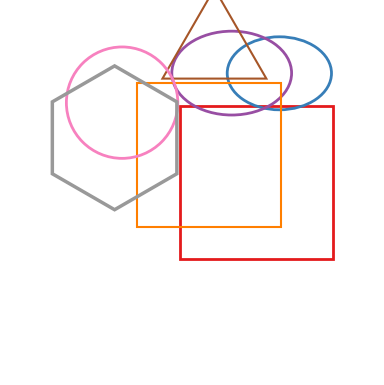[{"shape": "square", "thickness": 2, "radius": 0.99, "center": [0.666, 0.526]}, {"shape": "oval", "thickness": 2, "radius": 0.68, "center": [0.726, 0.81]}, {"shape": "oval", "thickness": 2, "radius": 0.78, "center": [0.602, 0.81]}, {"shape": "square", "thickness": 1.5, "radius": 0.93, "center": [0.543, 0.598]}, {"shape": "triangle", "thickness": 1.5, "radius": 0.78, "center": [0.557, 0.874]}, {"shape": "circle", "thickness": 2, "radius": 0.72, "center": [0.317, 0.733]}, {"shape": "hexagon", "thickness": 2.5, "radius": 0.93, "center": [0.298, 0.642]}]